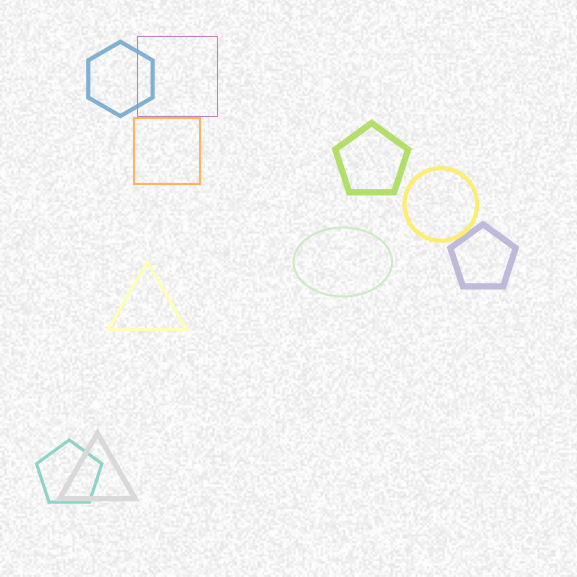[{"shape": "pentagon", "thickness": 1.5, "radius": 0.3, "center": [0.12, 0.178]}, {"shape": "triangle", "thickness": 1.5, "radius": 0.39, "center": [0.255, 0.468]}, {"shape": "pentagon", "thickness": 3, "radius": 0.3, "center": [0.836, 0.551]}, {"shape": "hexagon", "thickness": 2, "radius": 0.32, "center": [0.209, 0.862]}, {"shape": "square", "thickness": 1, "radius": 0.29, "center": [0.289, 0.738]}, {"shape": "pentagon", "thickness": 3, "radius": 0.33, "center": [0.644, 0.72]}, {"shape": "triangle", "thickness": 2.5, "radius": 0.38, "center": [0.169, 0.173]}, {"shape": "square", "thickness": 0.5, "radius": 0.34, "center": [0.307, 0.867]}, {"shape": "oval", "thickness": 1, "radius": 0.43, "center": [0.594, 0.545]}, {"shape": "circle", "thickness": 2, "radius": 0.31, "center": [0.763, 0.645]}]